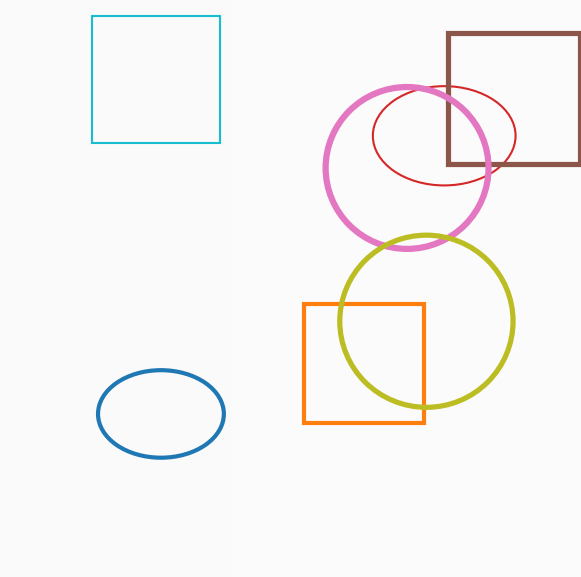[{"shape": "oval", "thickness": 2, "radius": 0.54, "center": [0.277, 0.282]}, {"shape": "square", "thickness": 2, "radius": 0.51, "center": [0.626, 0.369]}, {"shape": "oval", "thickness": 1, "radius": 0.61, "center": [0.764, 0.764]}, {"shape": "square", "thickness": 2.5, "radius": 0.57, "center": [0.885, 0.828]}, {"shape": "circle", "thickness": 3, "radius": 0.7, "center": [0.7, 0.708]}, {"shape": "circle", "thickness": 2.5, "radius": 0.75, "center": [0.734, 0.443]}, {"shape": "square", "thickness": 1, "radius": 0.55, "center": [0.268, 0.861]}]